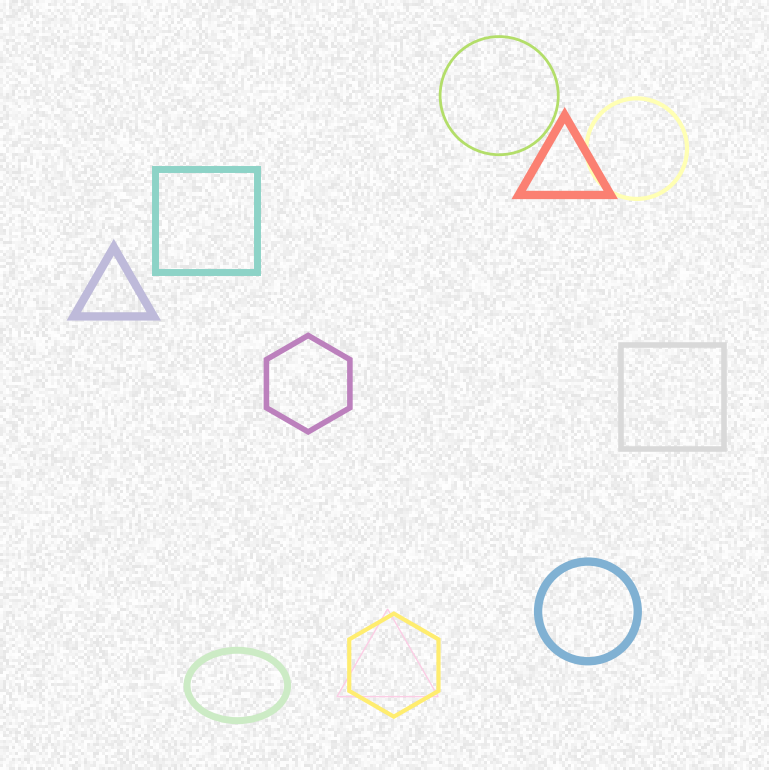[{"shape": "square", "thickness": 2.5, "radius": 0.33, "center": [0.268, 0.714]}, {"shape": "circle", "thickness": 1.5, "radius": 0.33, "center": [0.827, 0.807]}, {"shape": "triangle", "thickness": 3, "radius": 0.3, "center": [0.148, 0.619]}, {"shape": "triangle", "thickness": 3, "radius": 0.35, "center": [0.733, 0.781]}, {"shape": "circle", "thickness": 3, "radius": 0.32, "center": [0.764, 0.206]}, {"shape": "circle", "thickness": 1, "radius": 0.38, "center": [0.648, 0.876]}, {"shape": "triangle", "thickness": 0.5, "radius": 0.38, "center": [0.503, 0.133]}, {"shape": "square", "thickness": 2, "radius": 0.34, "center": [0.873, 0.484]}, {"shape": "hexagon", "thickness": 2, "radius": 0.31, "center": [0.4, 0.502]}, {"shape": "oval", "thickness": 2.5, "radius": 0.33, "center": [0.308, 0.11]}, {"shape": "hexagon", "thickness": 1.5, "radius": 0.33, "center": [0.512, 0.136]}]